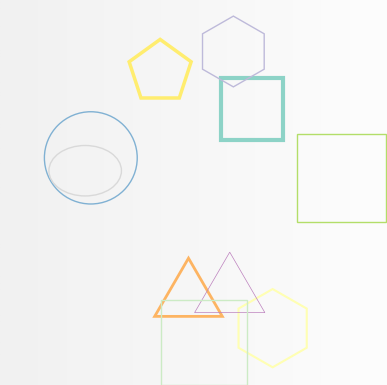[{"shape": "square", "thickness": 3, "radius": 0.4, "center": [0.651, 0.716]}, {"shape": "hexagon", "thickness": 1.5, "radius": 0.51, "center": [0.704, 0.148]}, {"shape": "hexagon", "thickness": 1, "radius": 0.46, "center": [0.602, 0.866]}, {"shape": "circle", "thickness": 1, "radius": 0.6, "center": [0.234, 0.59]}, {"shape": "triangle", "thickness": 2, "radius": 0.5, "center": [0.486, 0.229]}, {"shape": "square", "thickness": 1, "radius": 0.57, "center": [0.881, 0.537]}, {"shape": "oval", "thickness": 1, "radius": 0.47, "center": [0.22, 0.557]}, {"shape": "triangle", "thickness": 0.5, "radius": 0.52, "center": [0.593, 0.24]}, {"shape": "square", "thickness": 1, "radius": 0.55, "center": [0.527, 0.111]}, {"shape": "pentagon", "thickness": 2.5, "radius": 0.42, "center": [0.413, 0.814]}]